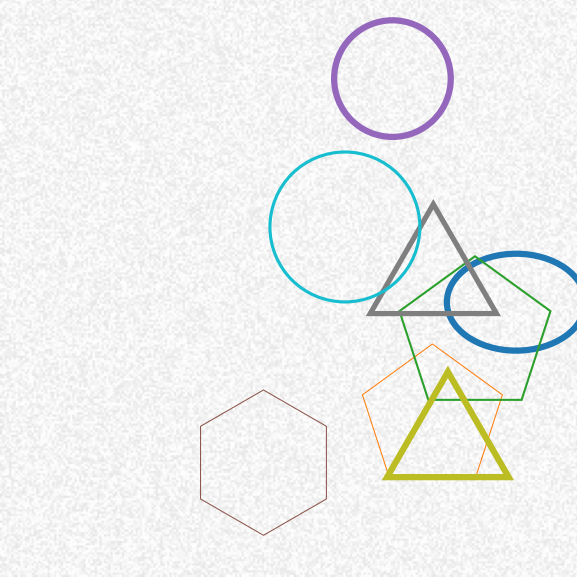[{"shape": "oval", "thickness": 3, "radius": 0.6, "center": [0.894, 0.476]}, {"shape": "pentagon", "thickness": 0.5, "radius": 0.64, "center": [0.749, 0.276]}, {"shape": "pentagon", "thickness": 1, "radius": 0.69, "center": [0.822, 0.418]}, {"shape": "circle", "thickness": 3, "radius": 0.5, "center": [0.68, 0.863]}, {"shape": "hexagon", "thickness": 0.5, "radius": 0.63, "center": [0.456, 0.198]}, {"shape": "triangle", "thickness": 2.5, "radius": 0.63, "center": [0.75, 0.519]}, {"shape": "triangle", "thickness": 3, "radius": 0.61, "center": [0.776, 0.234]}, {"shape": "circle", "thickness": 1.5, "radius": 0.65, "center": [0.597, 0.606]}]